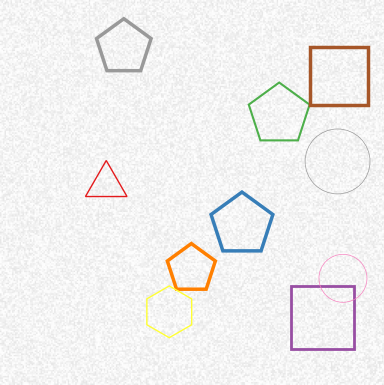[{"shape": "triangle", "thickness": 1, "radius": 0.31, "center": [0.276, 0.521]}, {"shape": "pentagon", "thickness": 2.5, "radius": 0.42, "center": [0.628, 0.417]}, {"shape": "pentagon", "thickness": 1.5, "radius": 0.42, "center": [0.725, 0.703]}, {"shape": "square", "thickness": 2, "radius": 0.41, "center": [0.837, 0.175]}, {"shape": "pentagon", "thickness": 2.5, "radius": 0.33, "center": [0.497, 0.302]}, {"shape": "hexagon", "thickness": 1, "radius": 0.34, "center": [0.44, 0.19]}, {"shape": "square", "thickness": 2.5, "radius": 0.38, "center": [0.882, 0.803]}, {"shape": "circle", "thickness": 0.5, "radius": 0.31, "center": [0.891, 0.277]}, {"shape": "circle", "thickness": 0.5, "radius": 0.42, "center": [0.877, 0.581]}, {"shape": "pentagon", "thickness": 2.5, "radius": 0.37, "center": [0.322, 0.877]}]